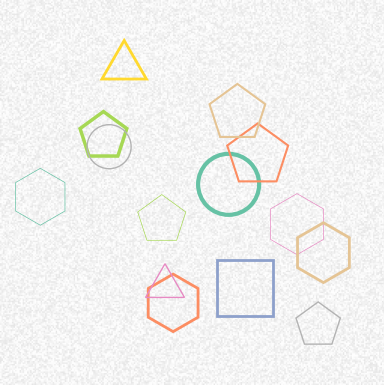[{"shape": "circle", "thickness": 3, "radius": 0.4, "center": [0.594, 0.521]}, {"shape": "hexagon", "thickness": 0.5, "radius": 0.37, "center": [0.105, 0.489]}, {"shape": "pentagon", "thickness": 1.5, "radius": 0.42, "center": [0.669, 0.596]}, {"shape": "hexagon", "thickness": 2, "radius": 0.37, "center": [0.45, 0.213]}, {"shape": "square", "thickness": 2, "radius": 0.36, "center": [0.637, 0.252]}, {"shape": "hexagon", "thickness": 0.5, "radius": 0.4, "center": [0.771, 0.418]}, {"shape": "triangle", "thickness": 1, "radius": 0.29, "center": [0.429, 0.257]}, {"shape": "pentagon", "thickness": 0.5, "radius": 0.33, "center": [0.42, 0.429]}, {"shape": "pentagon", "thickness": 2.5, "radius": 0.32, "center": [0.269, 0.646]}, {"shape": "triangle", "thickness": 2, "radius": 0.33, "center": [0.323, 0.828]}, {"shape": "pentagon", "thickness": 1.5, "radius": 0.38, "center": [0.617, 0.706]}, {"shape": "hexagon", "thickness": 2, "radius": 0.39, "center": [0.84, 0.344]}, {"shape": "pentagon", "thickness": 1, "radius": 0.3, "center": [0.826, 0.155]}, {"shape": "circle", "thickness": 1, "radius": 0.29, "center": [0.283, 0.619]}]